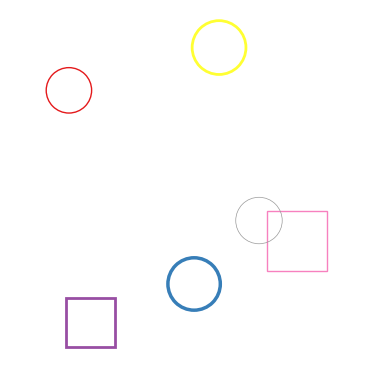[{"shape": "circle", "thickness": 1, "radius": 0.29, "center": [0.179, 0.765]}, {"shape": "circle", "thickness": 2.5, "radius": 0.34, "center": [0.504, 0.262]}, {"shape": "square", "thickness": 2, "radius": 0.32, "center": [0.236, 0.163]}, {"shape": "circle", "thickness": 2, "radius": 0.35, "center": [0.569, 0.876]}, {"shape": "square", "thickness": 1, "radius": 0.39, "center": [0.771, 0.374]}, {"shape": "circle", "thickness": 0.5, "radius": 0.3, "center": [0.673, 0.427]}]